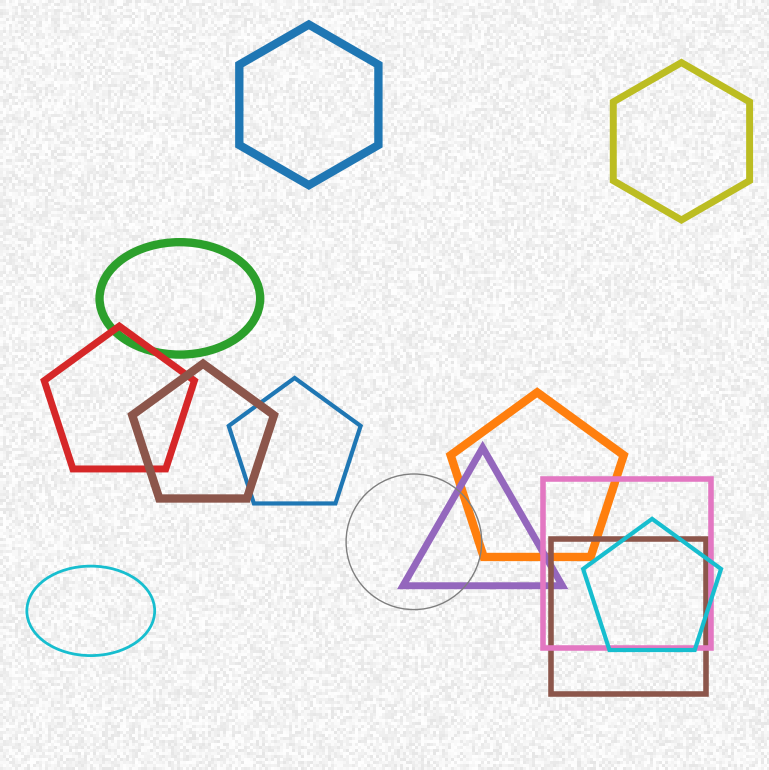[{"shape": "pentagon", "thickness": 1.5, "radius": 0.45, "center": [0.383, 0.419]}, {"shape": "hexagon", "thickness": 3, "radius": 0.52, "center": [0.401, 0.864]}, {"shape": "pentagon", "thickness": 3, "radius": 0.59, "center": [0.698, 0.372]}, {"shape": "oval", "thickness": 3, "radius": 0.52, "center": [0.234, 0.612]}, {"shape": "pentagon", "thickness": 2.5, "radius": 0.51, "center": [0.155, 0.474]}, {"shape": "triangle", "thickness": 2.5, "radius": 0.6, "center": [0.627, 0.299]}, {"shape": "square", "thickness": 2, "radius": 0.5, "center": [0.816, 0.199]}, {"shape": "pentagon", "thickness": 3, "radius": 0.48, "center": [0.264, 0.431]}, {"shape": "square", "thickness": 2, "radius": 0.55, "center": [0.814, 0.269]}, {"shape": "circle", "thickness": 0.5, "radius": 0.44, "center": [0.538, 0.296]}, {"shape": "hexagon", "thickness": 2.5, "radius": 0.51, "center": [0.885, 0.817]}, {"shape": "oval", "thickness": 1, "radius": 0.42, "center": [0.118, 0.207]}, {"shape": "pentagon", "thickness": 1.5, "radius": 0.47, "center": [0.847, 0.232]}]